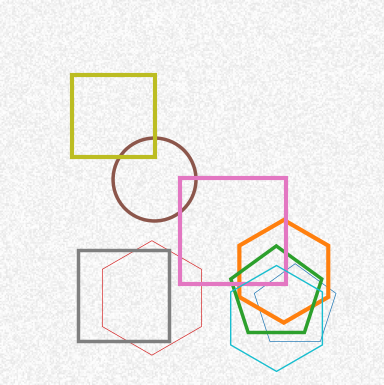[{"shape": "pentagon", "thickness": 0.5, "radius": 0.56, "center": [0.767, 0.203]}, {"shape": "hexagon", "thickness": 3, "radius": 0.67, "center": [0.737, 0.295]}, {"shape": "pentagon", "thickness": 2.5, "radius": 0.62, "center": [0.718, 0.237]}, {"shape": "hexagon", "thickness": 0.5, "radius": 0.74, "center": [0.395, 0.226]}, {"shape": "circle", "thickness": 2.5, "radius": 0.54, "center": [0.401, 0.534]}, {"shape": "square", "thickness": 3, "radius": 0.69, "center": [0.605, 0.4]}, {"shape": "square", "thickness": 2.5, "radius": 0.6, "center": [0.321, 0.232]}, {"shape": "square", "thickness": 3, "radius": 0.54, "center": [0.295, 0.699]}, {"shape": "hexagon", "thickness": 1, "radius": 0.69, "center": [0.718, 0.173]}]